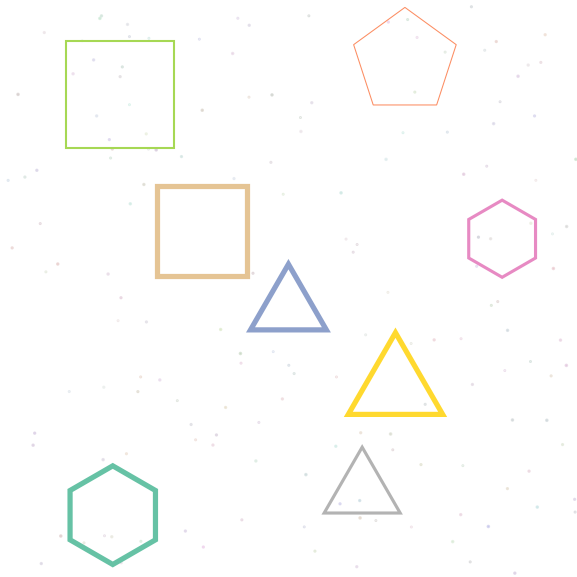[{"shape": "hexagon", "thickness": 2.5, "radius": 0.43, "center": [0.195, 0.107]}, {"shape": "pentagon", "thickness": 0.5, "radius": 0.47, "center": [0.701, 0.893]}, {"shape": "triangle", "thickness": 2.5, "radius": 0.38, "center": [0.499, 0.466]}, {"shape": "hexagon", "thickness": 1.5, "radius": 0.33, "center": [0.87, 0.586]}, {"shape": "square", "thickness": 1, "radius": 0.47, "center": [0.207, 0.836]}, {"shape": "triangle", "thickness": 2.5, "radius": 0.47, "center": [0.685, 0.329]}, {"shape": "square", "thickness": 2.5, "radius": 0.39, "center": [0.35, 0.599]}, {"shape": "triangle", "thickness": 1.5, "radius": 0.38, "center": [0.627, 0.149]}]